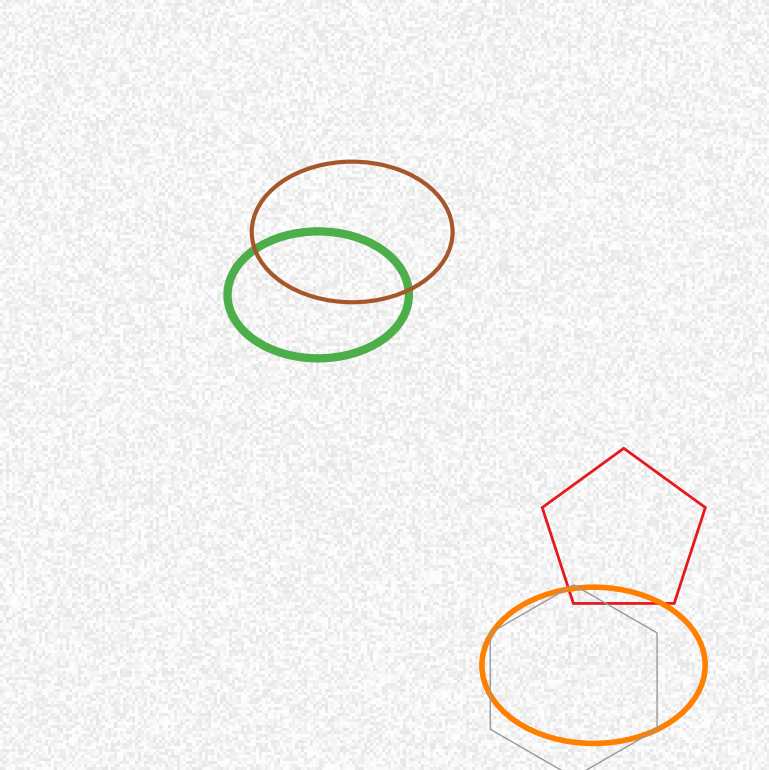[{"shape": "pentagon", "thickness": 1, "radius": 0.56, "center": [0.81, 0.306]}, {"shape": "oval", "thickness": 3, "radius": 0.59, "center": [0.413, 0.617]}, {"shape": "oval", "thickness": 2, "radius": 0.72, "center": [0.771, 0.136]}, {"shape": "oval", "thickness": 1.5, "radius": 0.65, "center": [0.457, 0.699]}, {"shape": "hexagon", "thickness": 0.5, "radius": 0.63, "center": [0.745, 0.115]}]